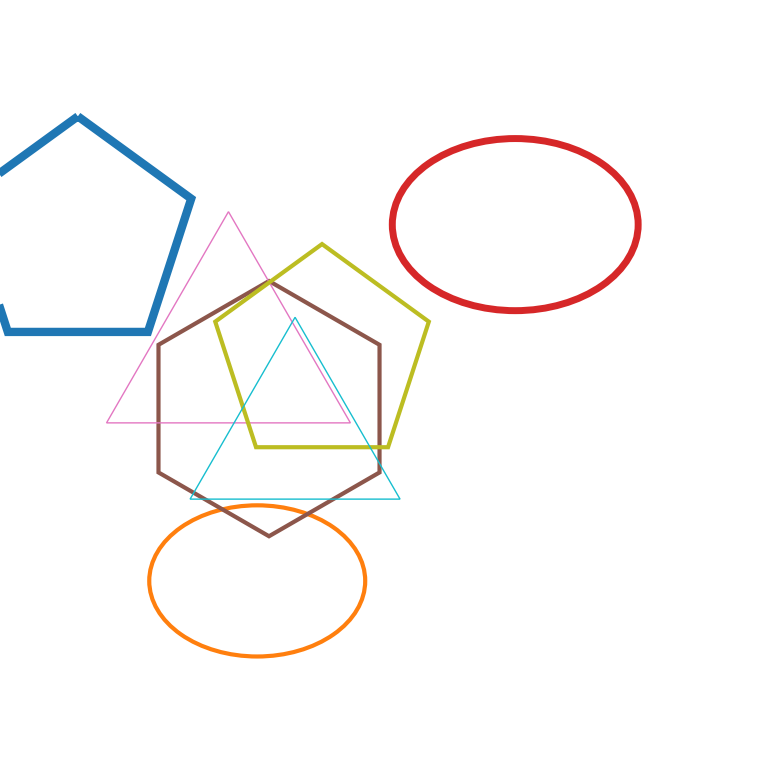[{"shape": "pentagon", "thickness": 3, "radius": 0.77, "center": [0.101, 0.694]}, {"shape": "oval", "thickness": 1.5, "radius": 0.7, "center": [0.334, 0.246]}, {"shape": "oval", "thickness": 2.5, "radius": 0.8, "center": [0.669, 0.708]}, {"shape": "hexagon", "thickness": 1.5, "radius": 0.83, "center": [0.349, 0.469]}, {"shape": "triangle", "thickness": 0.5, "radius": 0.91, "center": [0.297, 0.542]}, {"shape": "pentagon", "thickness": 1.5, "radius": 0.73, "center": [0.418, 0.537]}, {"shape": "triangle", "thickness": 0.5, "radius": 0.79, "center": [0.383, 0.431]}]